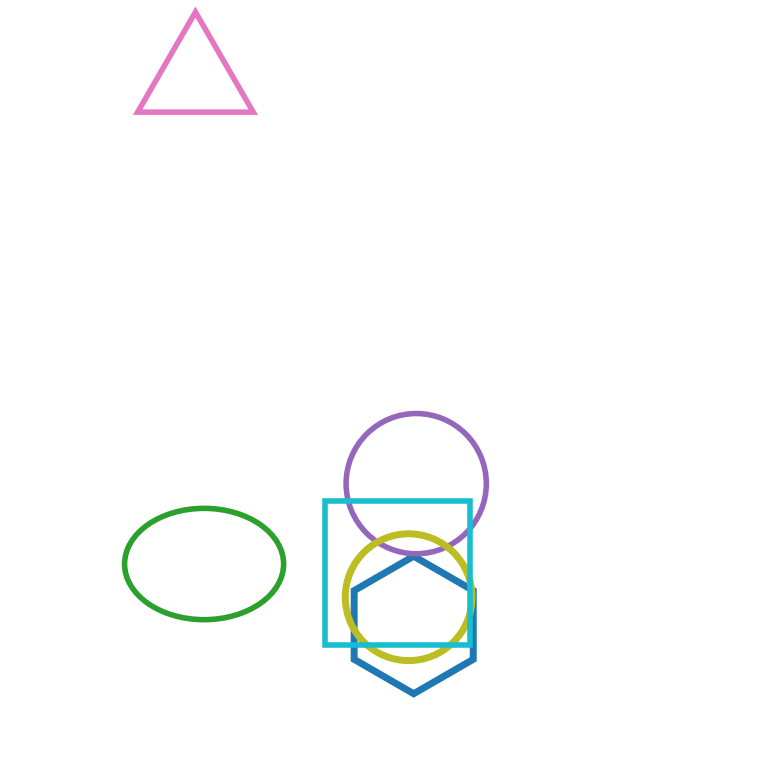[{"shape": "hexagon", "thickness": 2.5, "radius": 0.45, "center": [0.537, 0.188]}, {"shape": "oval", "thickness": 2, "radius": 0.52, "center": [0.265, 0.268]}, {"shape": "circle", "thickness": 2, "radius": 0.46, "center": [0.541, 0.372]}, {"shape": "triangle", "thickness": 2, "radius": 0.43, "center": [0.254, 0.898]}, {"shape": "circle", "thickness": 2.5, "radius": 0.41, "center": [0.531, 0.224]}, {"shape": "square", "thickness": 2, "radius": 0.47, "center": [0.516, 0.256]}]